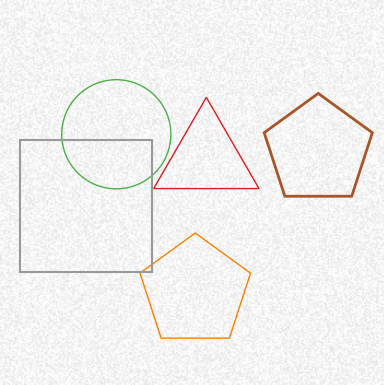[{"shape": "triangle", "thickness": 1, "radius": 0.79, "center": [0.536, 0.589]}, {"shape": "circle", "thickness": 1, "radius": 0.71, "center": [0.302, 0.651]}, {"shape": "pentagon", "thickness": 1, "radius": 0.75, "center": [0.507, 0.244]}, {"shape": "pentagon", "thickness": 2, "radius": 0.74, "center": [0.827, 0.61]}, {"shape": "square", "thickness": 1.5, "radius": 0.86, "center": [0.223, 0.465]}]